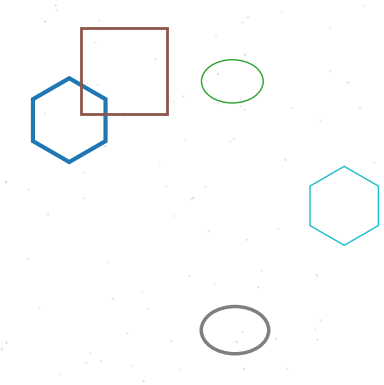[{"shape": "hexagon", "thickness": 3, "radius": 0.54, "center": [0.18, 0.688]}, {"shape": "oval", "thickness": 1, "radius": 0.4, "center": [0.604, 0.789]}, {"shape": "square", "thickness": 2, "radius": 0.56, "center": [0.322, 0.815]}, {"shape": "oval", "thickness": 2.5, "radius": 0.44, "center": [0.61, 0.142]}, {"shape": "hexagon", "thickness": 1, "radius": 0.51, "center": [0.894, 0.465]}]